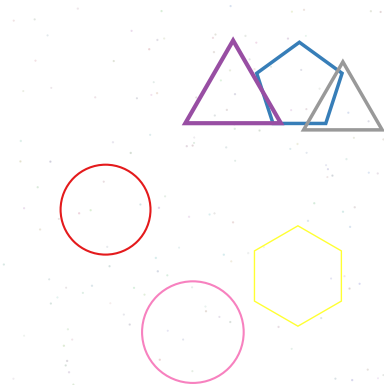[{"shape": "circle", "thickness": 1.5, "radius": 0.58, "center": [0.274, 0.455]}, {"shape": "pentagon", "thickness": 2.5, "radius": 0.58, "center": [0.778, 0.774]}, {"shape": "triangle", "thickness": 3, "radius": 0.72, "center": [0.605, 0.752]}, {"shape": "hexagon", "thickness": 1, "radius": 0.65, "center": [0.774, 0.283]}, {"shape": "circle", "thickness": 1.5, "radius": 0.66, "center": [0.501, 0.137]}, {"shape": "triangle", "thickness": 2.5, "radius": 0.59, "center": [0.891, 0.722]}]